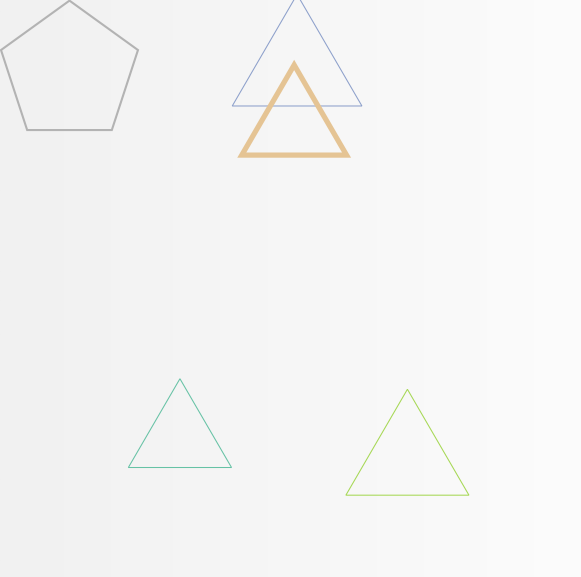[{"shape": "triangle", "thickness": 0.5, "radius": 0.51, "center": [0.31, 0.241]}, {"shape": "triangle", "thickness": 0.5, "radius": 0.64, "center": [0.511, 0.88]}, {"shape": "triangle", "thickness": 0.5, "radius": 0.61, "center": [0.701, 0.203]}, {"shape": "triangle", "thickness": 2.5, "radius": 0.52, "center": [0.506, 0.783]}, {"shape": "pentagon", "thickness": 1, "radius": 0.62, "center": [0.12, 0.874]}]